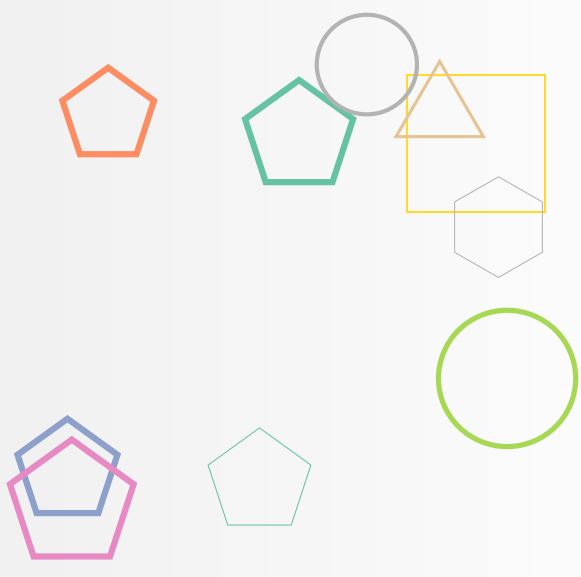[{"shape": "pentagon", "thickness": 0.5, "radius": 0.46, "center": [0.446, 0.165]}, {"shape": "pentagon", "thickness": 3, "radius": 0.49, "center": [0.515, 0.763]}, {"shape": "pentagon", "thickness": 3, "radius": 0.41, "center": [0.186, 0.799]}, {"shape": "pentagon", "thickness": 3, "radius": 0.45, "center": [0.116, 0.184]}, {"shape": "pentagon", "thickness": 3, "radius": 0.56, "center": [0.124, 0.126]}, {"shape": "circle", "thickness": 2.5, "radius": 0.59, "center": [0.872, 0.344]}, {"shape": "square", "thickness": 1, "radius": 0.59, "center": [0.819, 0.751]}, {"shape": "triangle", "thickness": 1.5, "radius": 0.43, "center": [0.756, 0.806]}, {"shape": "hexagon", "thickness": 0.5, "radius": 0.44, "center": [0.858, 0.606]}, {"shape": "circle", "thickness": 2, "radius": 0.43, "center": [0.631, 0.887]}]